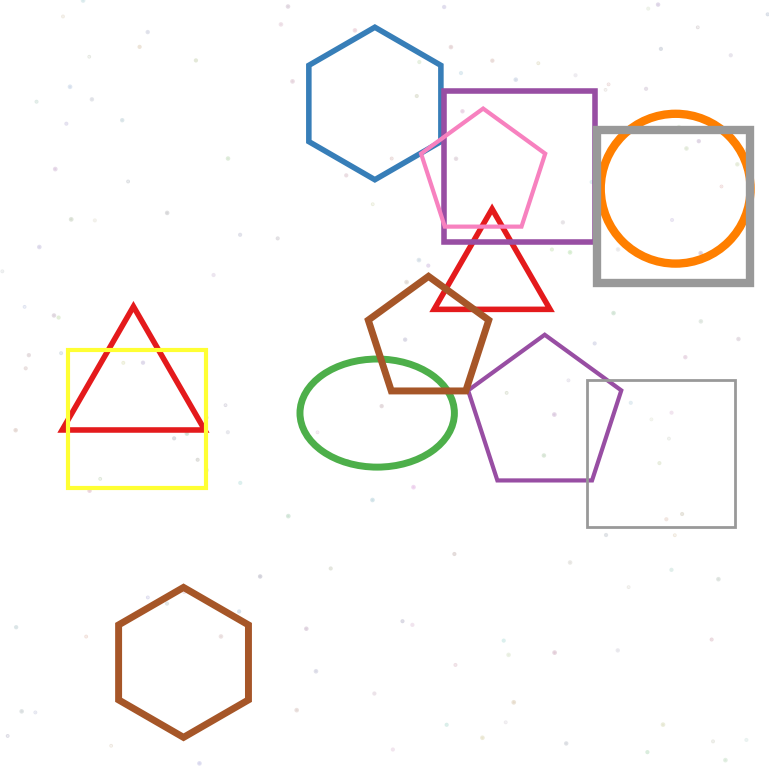[{"shape": "triangle", "thickness": 2, "radius": 0.53, "center": [0.173, 0.495]}, {"shape": "triangle", "thickness": 2, "radius": 0.43, "center": [0.639, 0.642]}, {"shape": "hexagon", "thickness": 2, "radius": 0.5, "center": [0.487, 0.866]}, {"shape": "oval", "thickness": 2.5, "radius": 0.5, "center": [0.49, 0.464]}, {"shape": "square", "thickness": 2, "radius": 0.49, "center": [0.675, 0.784]}, {"shape": "pentagon", "thickness": 1.5, "radius": 0.52, "center": [0.707, 0.461]}, {"shape": "circle", "thickness": 3, "radius": 0.49, "center": [0.877, 0.755]}, {"shape": "square", "thickness": 1.5, "radius": 0.45, "center": [0.178, 0.455]}, {"shape": "hexagon", "thickness": 2.5, "radius": 0.49, "center": [0.238, 0.14]}, {"shape": "pentagon", "thickness": 2.5, "radius": 0.41, "center": [0.557, 0.559]}, {"shape": "pentagon", "thickness": 1.5, "radius": 0.42, "center": [0.627, 0.774]}, {"shape": "square", "thickness": 3, "radius": 0.5, "center": [0.875, 0.732]}, {"shape": "square", "thickness": 1, "radius": 0.48, "center": [0.859, 0.411]}]